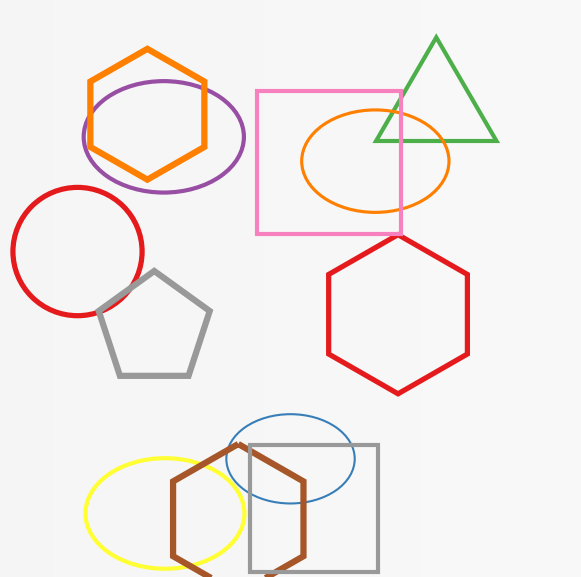[{"shape": "hexagon", "thickness": 2.5, "radius": 0.69, "center": [0.685, 0.455]}, {"shape": "circle", "thickness": 2.5, "radius": 0.56, "center": [0.133, 0.564]}, {"shape": "oval", "thickness": 1, "radius": 0.55, "center": [0.5, 0.205]}, {"shape": "triangle", "thickness": 2, "radius": 0.6, "center": [0.751, 0.815]}, {"shape": "oval", "thickness": 2, "radius": 0.69, "center": [0.282, 0.762]}, {"shape": "oval", "thickness": 1.5, "radius": 0.63, "center": [0.646, 0.72]}, {"shape": "hexagon", "thickness": 3, "radius": 0.57, "center": [0.254, 0.801]}, {"shape": "oval", "thickness": 2, "radius": 0.68, "center": [0.284, 0.11]}, {"shape": "hexagon", "thickness": 3, "radius": 0.65, "center": [0.41, 0.101]}, {"shape": "square", "thickness": 2, "radius": 0.62, "center": [0.566, 0.718]}, {"shape": "square", "thickness": 2, "radius": 0.55, "center": [0.54, 0.119]}, {"shape": "pentagon", "thickness": 3, "radius": 0.5, "center": [0.265, 0.43]}]